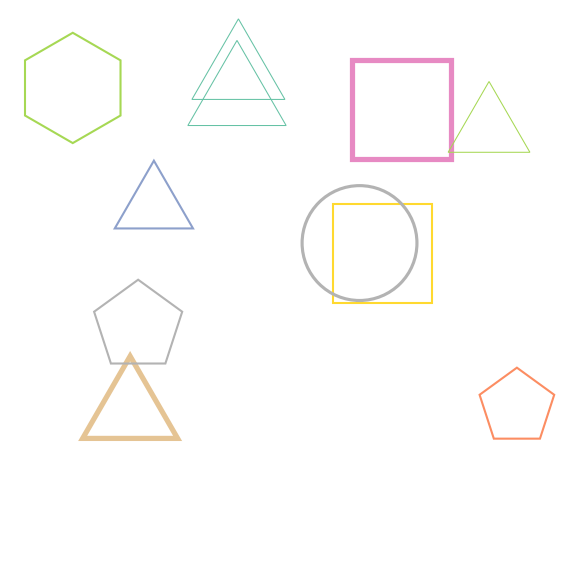[{"shape": "triangle", "thickness": 0.5, "radius": 0.49, "center": [0.41, 0.831]}, {"shape": "triangle", "thickness": 0.5, "radius": 0.46, "center": [0.413, 0.873]}, {"shape": "pentagon", "thickness": 1, "radius": 0.34, "center": [0.895, 0.295]}, {"shape": "triangle", "thickness": 1, "radius": 0.39, "center": [0.266, 0.643]}, {"shape": "square", "thickness": 2.5, "radius": 0.43, "center": [0.695, 0.81]}, {"shape": "hexagon", "thickness": 1, "radius": 0.48, "center": [0.126, 0.847]}, {"shape": "triangle", "thickness": 0.5, "radius": 0.41, "center": [0.847, 0.776]}, {"shape": "square", "thickness": 1, "radius": 0.43, "center": [0.662, 0.56]}, {"shape": "triangle", "thickness": 2.5, "radius": 0.47, "center": [0.225, 0.287]}, {"shape": "pentagon", "thickness": 1, "radius": 0.4, "center": [0.239, 0.435]}, {"shape": "circle", "thickness": 1.5, "radius": 0.5, "center": [0.623, 0.578]}]